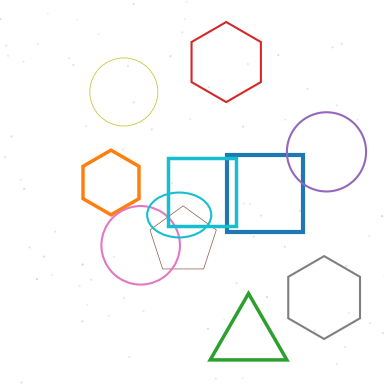[{"shape": "square", "thickness": 3, "radius": 0.5, "center": [0.688, 0.498]}, {"shape": "hexagon", "thickness": 2.5, "radius": 0.42, "center": [0.288, 0.526]}, {"shape": "triangle", "thickness": 2.5, "radius": 0.57, "center": [0.646, 0.123]}, {"shape": "hexagon", "thickness": 1.5, "radius": 0.52, "center": [0.588, 0.839]}, {"shape": "circle", "thickness": 1.5, "radius": 0.51, "center": [0.848, 0.606]}, {"shape": "pentagon", "thickness": 0.5, "radius": 0.45, "center": [0.476, 0.375]}, {"shape": "circle", "thickness": 1.5, "radius": 0.51, "center": [0.365, 0.363]}, {"shape": "hexagon", "thickness": 1.5, "radius": 0.54, "center": [0.842, 0.227]}, {"shape": "circle", "thickness": 0.5, "radius": 0.44, "center": [0.322, 0.761]}, {"shape": "square", "thickness": 2.5, "radius": 0.44, "center": [0.525, 0.501]}, {"shape": "oval", "thickness": 1.5, "radius": 0.42, "center": [0.465, 0.442]}]